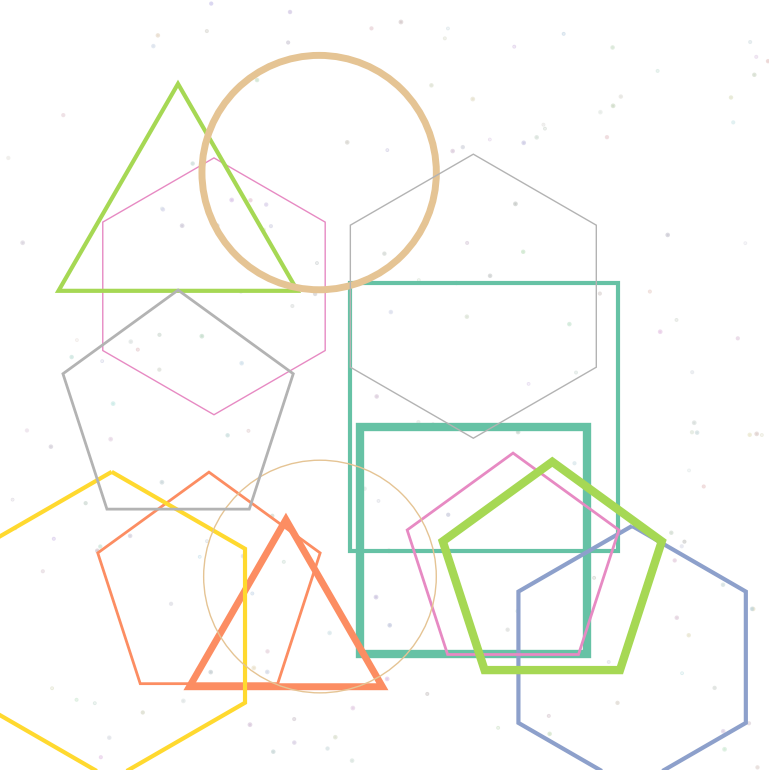[{"shape": "square", "thickness": 3, "radius": 0.74, "center": [0.614, 0.298]}, {"shape": "square", "thickness": 1.5, "radius": 0.87, "center": [0.629, 0.459]}, {"shape": "pentagon", "thickness": 1, "radius": 0.76, "center": [0.271, 0.235]}, {"shape": "triangle", "thickness": 2.5, "radius": 0.72, "center": [0.371, 0.18]}, {"shape": "hexagon", "thickness": 1.5, "radius": 0.85, "center": [0.821, 0.146]}, {"shape": "pentagon", "thickness": 1, "radius": 0.72, "center": [0.666, 0.267]}, {"shape": "hexagon", "thickness": 0.5, "radius": 0.83, "center": [0.278, 0.628]}, {"shape": "pentagon", "thickness": 3, "radius": 0.75, "center": [0.717, 0.251]}, {"shape": "triangle", "thickness": 1.5, "radius": 0.9, "center": [0.231, 0.712]}, {"shape": "hexagon", "thickness": 1.5, "radius": 1.0, "center": [0.145, 0.187]}, {"shape": "circle", "thickness": 2.5, "radius": 0.76, "center": [0.414, 0.776]}, {"shape": "circle", "thickness": 0.5, "radius": 0.76, "center": [0.416, 0.251]}, {"shape": "pentagon", "thickness": 1, "radius": 0.79, "center": [0.231, 0.466]}, {"shape": "hexagon", "thickness": 0.5, "radius": 0.92, "center": [0.615, 0.615]}]